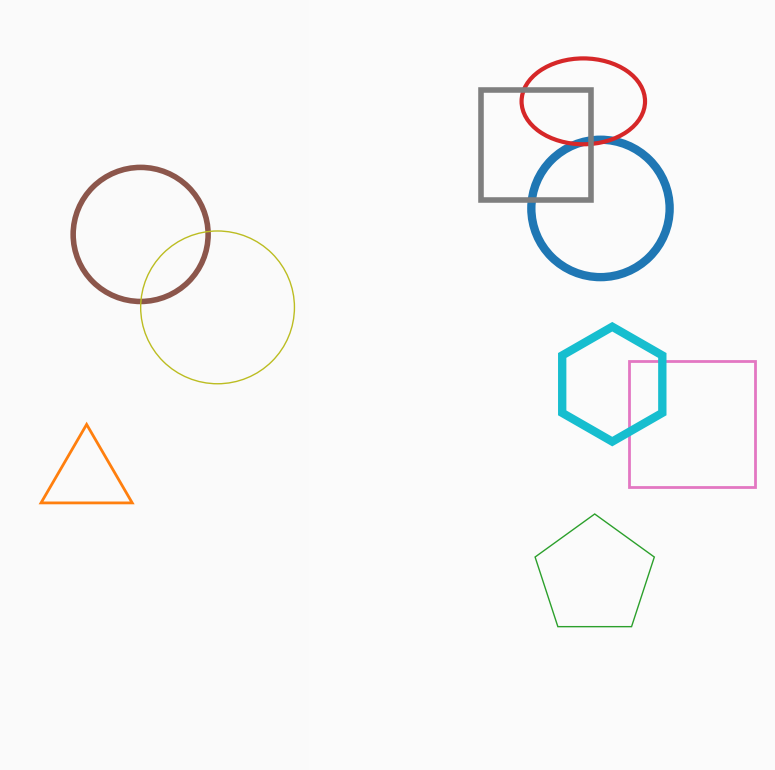[{"shape": "circle", "thickness": 3, "radius": 0.45, "center": [0.775, 0.729]}, {"shape": "triangle", "thickness": 1, "radius": 0.34, "center": [0.112, 0.381]}, {"shape": "pentagon", "thickness": 0.5, "radius": 0.4, "center": [0.767, 0.252]}, {"shape": "oval", "thickness": 1.5, "radius": 0.4, "center": [0.753, 0.868]}, {"shape": "circle", "thickness": 2, "radius": 0.44, "center": [0.181, 0.696]}, {"shape": "square", "thickness": 1, "radius": 0.41, "center": [0.893, 0.45]}, {"shape": "square", "thickness": 2, "radius": 0.36, "center": [0.692, 0.812]}, {"shape": "circle", "thickness": 0.5, "radius": 0.5, "center": [0.281, 0.601]}, {"shape": "hexagon", "thickness": 3, "radius": 0.37, "center": [0.79, 0.501]}]